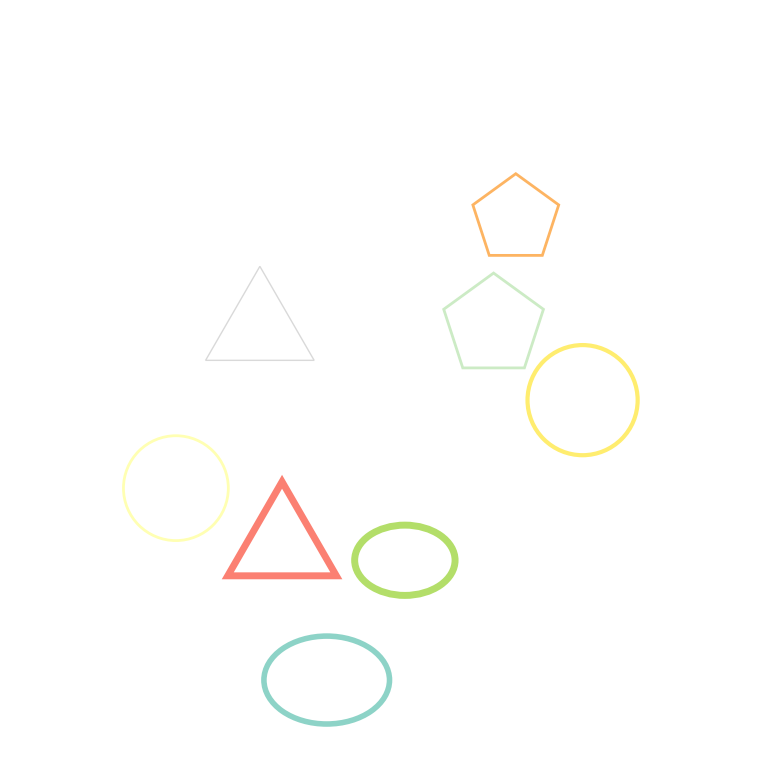[{"shape": "oval", "thickness": 2, "radius": 0.41, "center": [0.424, 0.117]}, {"shape": "circle", "thickness": 1, "radius": 0.34, "center": [0.228, 0.366]}, {"shape": "triangle", "thickness": 2.5, "radius": 0.41, "center": [0.366, 0.293]}, {"shape": "pentagon", "thickness": 1, "radius": 0.29, "center": [0.67, 0.716]}, {"shape": "oval", "thickness": 2.5, "radius": 0.33, "center": [0.526, 0.272]}, {"shape": "triangle", "thickness": 0.5, "radius": 0.41, "center": [0.337, 0.573]}, {"shape": "pentagon", "thickness": 1, "radius": 0.34, "center": [0.641, 0.577]}, {"shape": "circle", "thickness": 1.5, "radius": 0.36, "center": [0.757, 0.48]}]